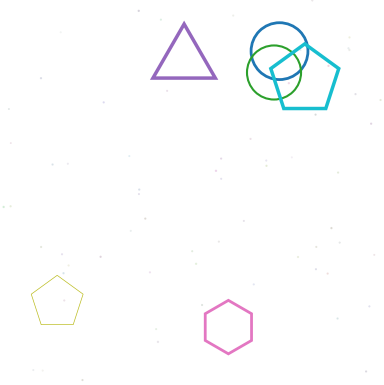[{"shape": "circle", "thickness": 2, "radius": 0.37, "center": [0.726, 0.867]}, {"shape": "circle", "thickness": 1.5, "radius": 0.35, "center": [0.712, 0.812]}, {"shape": "triangle", "thickness": 2.5, "radius": 0.47, "center": [0.478, 0.844]}, {"shape": "hexagon", "thickness": 2, "radius": 0.35, "center": [0.593, 0.15]}, {"shape": "pentagon", "thickness": 0.5, "radius": 0.35, "center": [0.149, 0.214]}, {"shape": "pentagon", "thickness": 2.5, "radius": 0.46, "center": [0.792, 0.793]}]